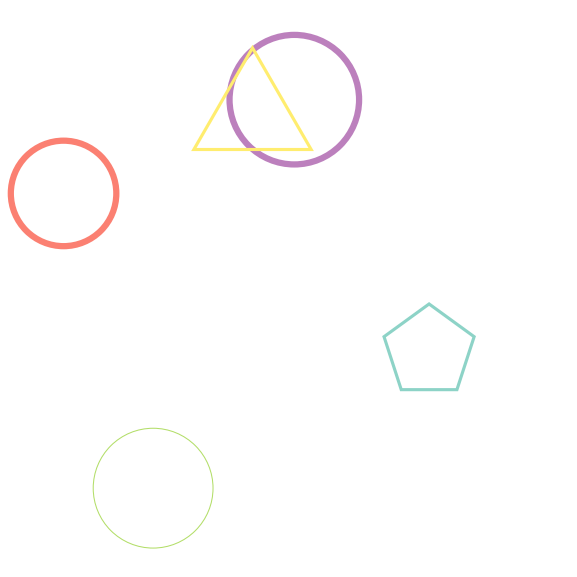[{"shape": "pentagon", "thickness": 1.5, "radius": 0.41, "center": [0.743, 0.391]}, {"shape": "circle", "thickness": 3, "radius": 0.46, "center": [0.11, 0.664]}, {"shape": "circle", "thickness": 0.5, "radius": 0.52, "center": [0.265, 0.154]}, {"shape": "circle", "thickness": 3, "radius": 0.56, "center": [0.51, 0.827]}, {"shape": "triangle", "thickness": 1.5, "radius": 0.59, "center": [0.437, 0.799]}]